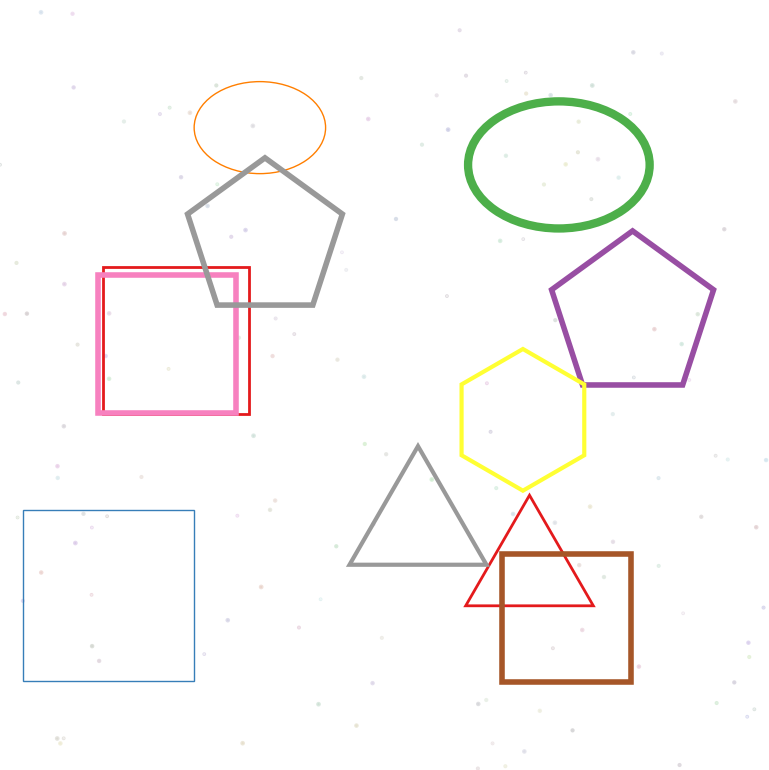[{"shape": "square", "thickness": 1, "radius": 0.48, "center": [0.228, 0.558]}, {"shape": "triangle", "thickness": 1, "radius": 0.48, "center": [0.688, 0.261]}, {"shape": "square", "thickness": 0.5, "radius": 0.56, "center": [0.141, 0.226]}, {"shape": "oval", "thickness": 3, "radius": 0.59, "center": [0.726, 0.786]}, {"shape": "pentagon", "thickness": 2, "radius": 0.55, "center": [0.822, 0.589]}, {"shape": "oval", "thickness": 0.5, "radius": 0.43, "center": [0.337, 0.834]}, {"shape": "hexagon", "thickness": 1.5, "radius": 0.46, "center": [0.679, 0.455]}, {"shape": "square", "thickness": 2, "radius": 0.42, "center": [0.735, 0.198]}, {"shape": "square", "thickness": 2, "radius": 0.45, "center": [0.217, 0.554]}, {"shape": "pentagon", "thickness": 2, "radius": 0.53, "center": [0.344, 0.689]}, {"shape": "triangle", "thickness": 1.5, "radius": 0.51, "center": [0.543, 0.318]}]